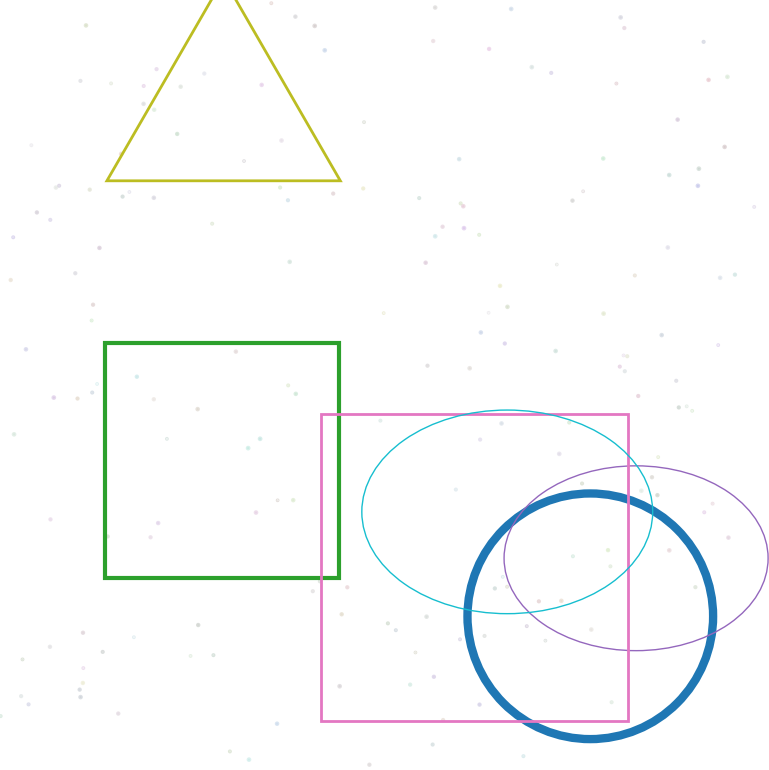[{"shape": "circle", "thickness": 3, "radius": 0.8, "center": [0.767, 0.2]}, {"shape": "square", "thickness": 1.5, "radius": 0.76, "center": [0.288, 0.402]}, {"shape": "oval", "thickness": 0.5, "radius": 0.86, "center": [0.826, 0.275]}, {"shape": "square", "thickness": 1, "radius": 1.0, "center": [0.616, 0.263]}, {"shape": "triangle", "thickness": 1, "radius": 0.88, "center": [0.29, 0.853]}, {"shape": "oval", "thickness": 0.5, "radius": 0.94, "center": [0.659, 0.335]}]